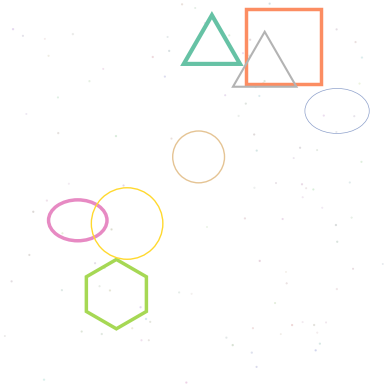[{"shape": "triangle", "thickness": 3, "radius": 0.42, "center": [0.55, 0.876]}, {"shape": "square", "thickness": 2.5, "radius": 0.49, "center": [0.737, 0.878]}, {"shape": "oval", "thickness": 0.5, "radius": 0.42, "center": [0.876, 0.712]}, {"shape": "oval", "thickness": 2.5, "radius": 0.38, "center": [0.202, 0.428]}, {"shape": "hexagon", "thickness": 2.5, "radius": 0.45, "center": [0.302, 0.236]}, {"shape": "circle", "thickness": 1, "radius": 0.46, "center": [0.33, 0.419]}, {"shape": "circle", "thickness": 1, "radius": 0.34, "center": [0.516, 0.592]}, {"shape": "triangle", "thickness": 1.5, "radius": 0.48, "center": [0.688, 0.822]}]